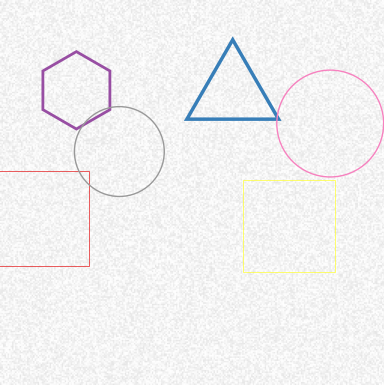[{"shape": "square", "thickness": 0.5, "radius": 0.62, "center": [0.108, 0.433]}, {"shape": "triangle", "thickness": 2.5, "radius": 0.69, "center": [0.604, 0.759]}, {"shape": "hexagon", "thickness": 2, "radius": 0.5, "center": [0.198, 0.765]}, {"shape": "square", "thickness": 0.5, "radius": 0.6, "center": [0.752, 0.412]}, {"shape": "circle", "thickness": 1, "radius": 0.69, "center": [0.858, 0.679]}, {"shape": "circle", "thickness": 1, "radius": 0.58, "center": [0.31, 0.606]}]